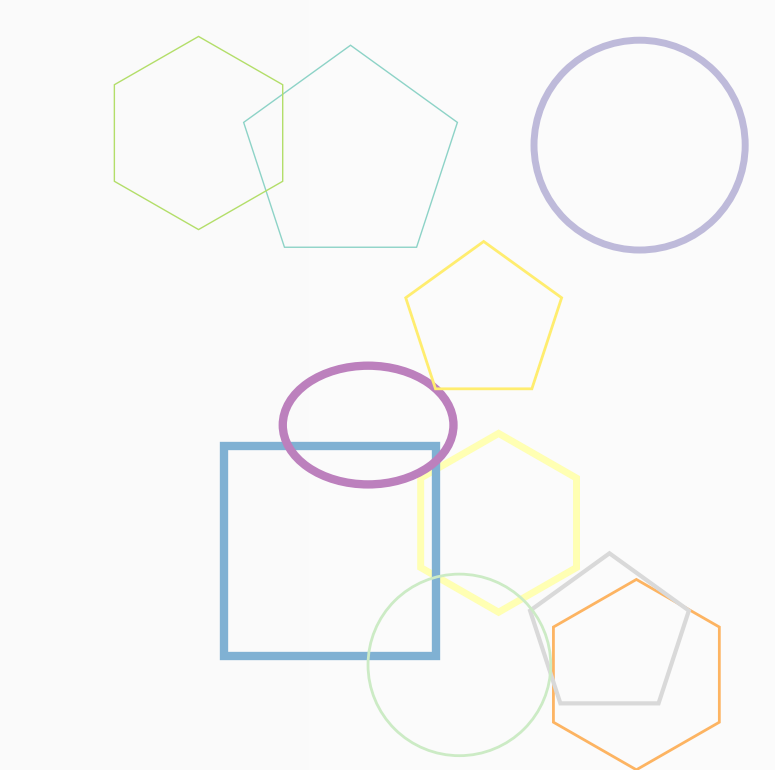[{"shape": "pentagon", "thickness": 0.5, "radius": 0.73, "center": [0.452, 0.796]}, {"shape": "hexagon", "thickness": 2.5, "radius": 0.58, "center": [0.643, 0.321]}, {"shape": "circle", "thickness": 2.5, "radius": 0.68, "center": [0.825, 0.812]}, {"shape": "square", "thickness": 3, "radius": 0.68, "center": [0.426, 0.284]}, {"shape": "hexagon", "thickness": 1, "radius": 0.62, "center": [0.821, 0.124]}, {"shape": "hexagon", "thickness": 0.5, "radius": 0.63, "center": [0.256, 0.827]}, {"shape": "pentagon", "thickness": 1.5, "radius": 0.54, "center": [0.786, 0.174]}, {"shape": "oval", "thickness": 3, "radius": 0.55, "center": [0.475, 0.448]}, {"shape": "circle", "thickness": 1, "radius": 0.59, "center": [0.593, 0.136]}, {"shape": "pentagon", "thickness": 1, "radius": 0.53, "center": [0.624, 0.581]}]